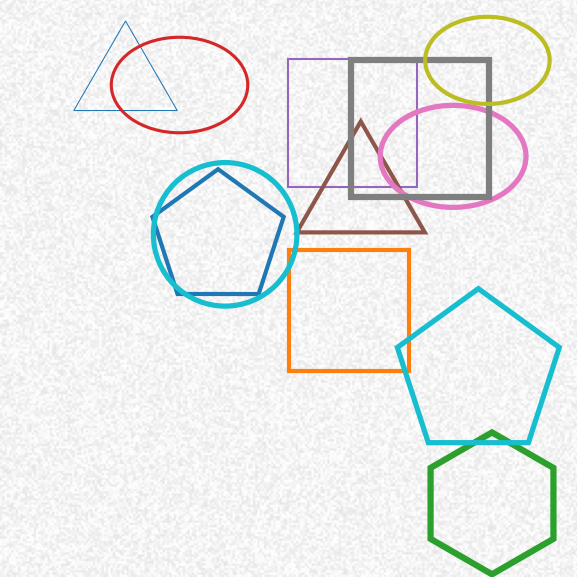[{"shape": "triangle", "thickness": 0.5, "radius": 0.52, "center": [0.217, 0.859]}, {"shape": "pentagon", "thickness": 2, "radius": 0.6, "center": [0.378, 0.587]}, {"shape": "square", "thickness": 2, "radius": 0.52, "center": [0.604, 0.461]}, {"shape": "hexagon", "thickness": 3, "radius": 0.61, "center": [0.852, 0.128]}, {"shape": "oval", "thickness": 1.5, "radius": 0.59, "center": [0.311, 0.852]}, {"shape": "square", "thickness": 1, "radius": 0.56, "center": [0.61, 0.786]}, {"shape": "triangle", "thickness": 2, "radius": 0.64, "center": [0.625, 0.661]}, {"shape": "oval", "thickness": 2.5, "radius": 0.63, "center": [0.785, 0.728]}, {"shape": "square", "thickness": 3, "radius": 0.6, "center": [0.727, 0.777]}, {"shape": "oval", "thickness": 2, "radius": 0.54, "center": [0.844, 0.895]}, {"shape": "pentagon", "thickness": 2.5, "radius": 0.74, "center": [0.828, 0.352]}, {"shape": "circle", "thickness": 2.5, "radius": 0.62, "center": [0.39, 0.593]}]